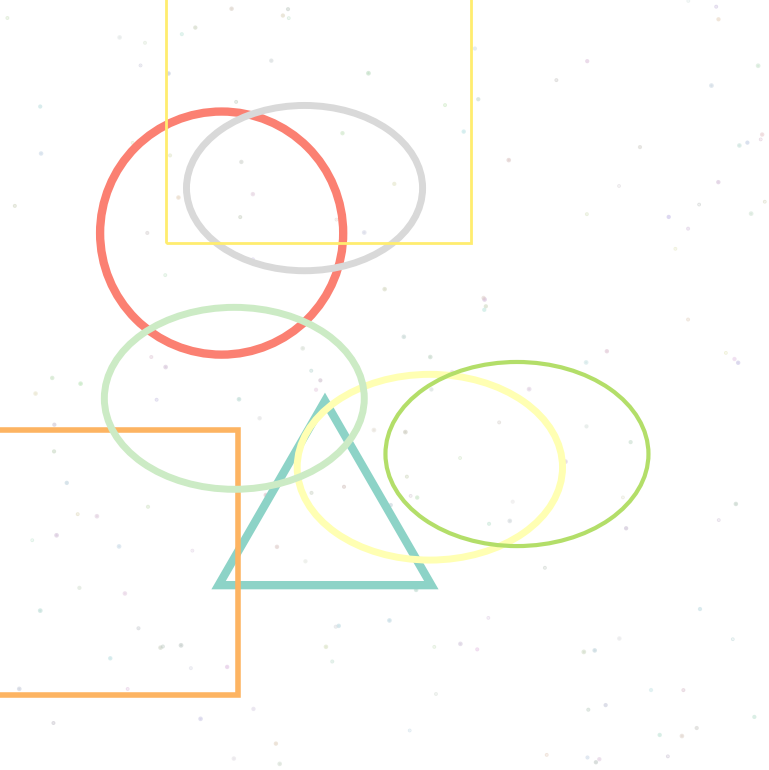[{"shape": "triangle", "thickness": 3, "radius": 0.8, "center": [0.422, 0.32]}, {"shape": "oval", "thickness": 2.5, "radius": 0.86, "center": [0.558, 0.393]}, {"shape": "circle", "thickness": 3, "radius": 0.79, "center": [0.288, 0.697]}, {"shape": "square", "thickness": 2, "radius": 0.86, "center": [0.138, 0.269]}, {"shape": "oval", "thickness": 1.5, "radius": 0.85, "center": [0.671, 0.41]}, {"shape": "oval", "thickness": 2.5, "radius": 0.77, "center": [0.395, 0.756]}, {"shape": "oval", "thickness": 2.5, "radius": 0.84, "center": [0.304, 0.483]}, {"shape": "square", "thickness": 1, "radius": 0.99, "center": [0.414, 0.882]}]